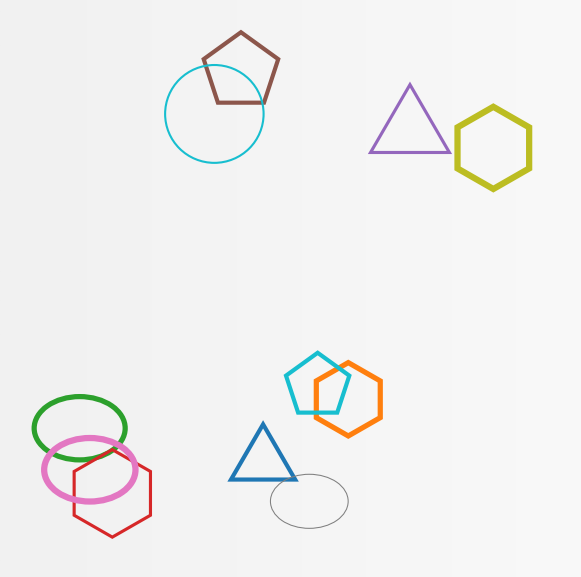[{"shape": "triangle", "thickness": 2, "radius": 0.32, "center": [0.453, 0.201]}, {"shape": "hexagon", "thickness": 2.5, "radius": 0.32, "center": [0.599, 0.308]}, {"shape": "oval", "thickness": 2.5, "radius": 0.39, "center": [0.137, 0.258]}, {"shape": "hexagon", "thickness": 1.5, "radius": 0.38, "center": [0.193, 0.145]}, {"shape": "triangle", "thickness": 1.5, "radius": 0.39, "center": [0.705, 0.774]}, {"shape": "pentagon", "thickness": 2, "radius": 0.34, "center": [0.415, 0.876]}, {"shape": "oval", "thickness": 3, "radius": 0.39, "center": [0.155, 0.186]}, {"shape": "oval", "thickness": 0.5, "radius": 0.33, "center": [0.532, 0.131]}, {"shape": "hexagon", "thickness": 3, "radius": 0.36, "center": [0.849, 0.743]}, {"shape": "pentagon", "thickness": 2, "radius": 0.29, "center": [0.547, 0.331]}, {"shape": "circle", "thickness": 1, "radius": 0.42, "center": [0.369, 0.802]}]